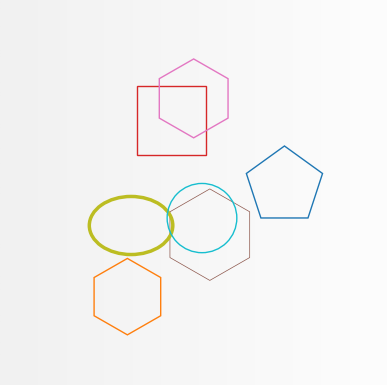[{"shape": "pentagon", "thickness": 1, "radius": 0.52, "center": [0.734, 0.517]}, {"shape": "hexagon", "thickness": 1, "radius": 0.5, "center": [0.329, 0.23]}, {"shape": "square", "thickness": 1, "radius": 0.45, "center": [0.443, 0.686]}, {"shape": "hexagon", "thickness": 0.5, "radius": 0.59, "center": [0.541, 0.39]}, {"shape": "hexagon", "thickness": 1, "radius": 0.51, "center": [0.5, 0.744]}, {"shape": "oval", "thickness": 2.5, "radius": 0.54, "center": [0.338, 0.414]}, {"shape": "circle", "thickness": 1, "radius": 0.45, "center": [0.521, 0.434]}]